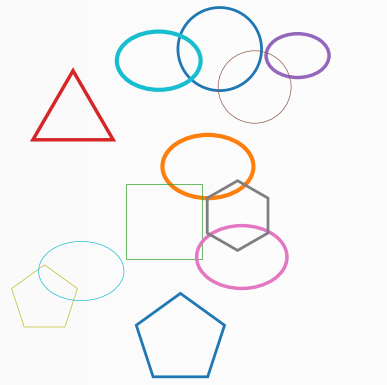[{"shape": "circle", "thickness": 2, "radius": 0.54, "center": [0.567, 0.873]}, {"shape": "pentagon", "thickness": 2, "radius": 0.6, "center": [0.466, 0.118]}, {"shape": "oval", "thickness": 3, "radius": 0.59, "center": [0.537, 0.567]}, {"shape": "square", "thickness": 0.5, "radius": 0.49, "center": [0.423, 0.425]}, {"shape": "triangle", "thickness": 2.5, "radius": 0.6, "center": [0.188, 0.697]}, {"shape": "oval", "thickness": 2.5, "radius": 0.41, "center": [0.768, 0.856]}, {"shape": "circle", "thickness": 0.5, "radius": 0.47, "center": [0.657, 0.774]}, {"shape": "oval", "thickness": 2.5, "radius": 0.58, "center": [0.624, 0.332]}, {"shape": "hexagon", "thickness": 2, "radius": 0.45, "center": [0.613, 0.44]}, {"shape": "pentagon", "thickness": 0.5, "radius": 0.45, "center": [0.115, 0.223]}, {"shape": "oval", "thickness": 0.5, "radius": 0.55, "center": [0.21, 0.296]}, {"shape": "oval", "thickness": 3, "radius": 0.54, "center": [0.41, 0.842]}]